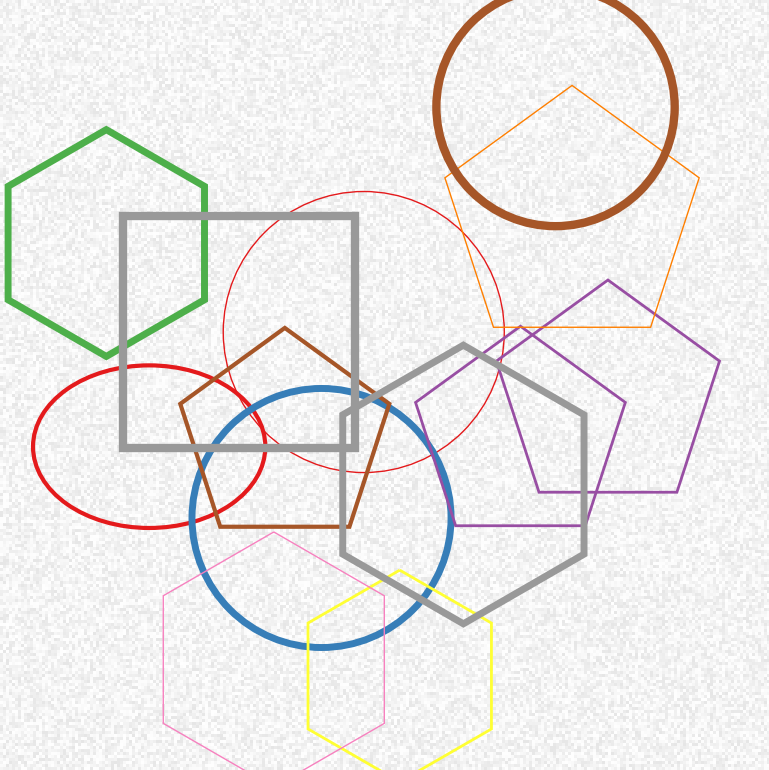[{"shape": "oval", "thickness": 1.5, "radius": 0.75, "center": [0.194, 0.42]}, {"shape": "circle", "thickness": 0.5, "radius": 0.91, "center": [0.472, 0.569]}, {"shape": "circle", "thickness": 2.5, "radius": 0.84, "center": [0.418, 0.327]}, {"shape": "hexagon", "thickness": 2.5, "radius": 0.74, "center": [0.138, 0.684]}, {"shape": "pentagon", "thickness": 1, "radius": 0.72, "center": [0.676, 0.433]}, {"shape": "pentagon", "thickness": 1, "radius": 0.76, "center": [0.79, 0.484]}, {"shape": "pentagon", "thickness": 0.5, "radius": 0.87, "center": [0.743, 0.715]}, {"shape": "hexagon", "thickness": 1, "radius": 0.69, "center": [0.519, 0.122]}, {"shape": "pentagon", "thickness": 1.5, "radius": 0.71, "center": [0.37, 0.431]}, {"shape": "circle", "thickness": 3, "radius": 0.77, "center": [0.721, 0.861]}, {"shape": "hexagon", "thickness": 0.5, "radius": 0.83, "center": [0.356, 0.143]}, {"shape": "square", "thickness": 3, "radius": 0.75, "center": [0.311, 0.569]}, {"shape": "hexagon", "thickness": 2.5, "radius": 0.9, "center": [0.602, 0.371]}]